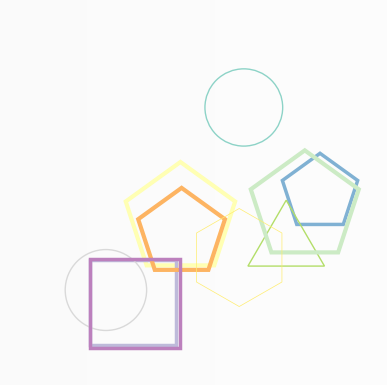[{"shape": "circle", "thickness": 1, "radius": 0.5, "center": [0.629, 0.721]}, {"shape": "pentagon", "thickness": 3, "radius": 0.74, "center": [0.466, 0.431]}, {"shape": "square", "thickness": 2.5, "radius": 0.55, "center": [0.343, 0.214]}, {"shape": "pentagon", "thickness": 2.5, "radius": 0.51, "center": [0.826, 0.5]}, {"shape": "pentagon", "thickness": 3, "radius": 0.59, "center": [0.469, 0.394]}, {"shape": "triangle", "thickness": 1, "radius": 0.57, "center": [0.739, 0.366]}, {"shape": "circle", "thickness": 1, "radius": 0.53, "center": [0.273, 0.247]}, {"shape": "square", "thickness": 2.5, "radius": 0.58, "center": [0.349, 0.213]}, {"shape": "pentagon", "thickness": 3, "radius": 0.73, "center": [0.787, 0.463]}, {"shape": "hexagon", "thickness": 0.5, "radius": 0.64, "center": [0.617, 0.331]}]